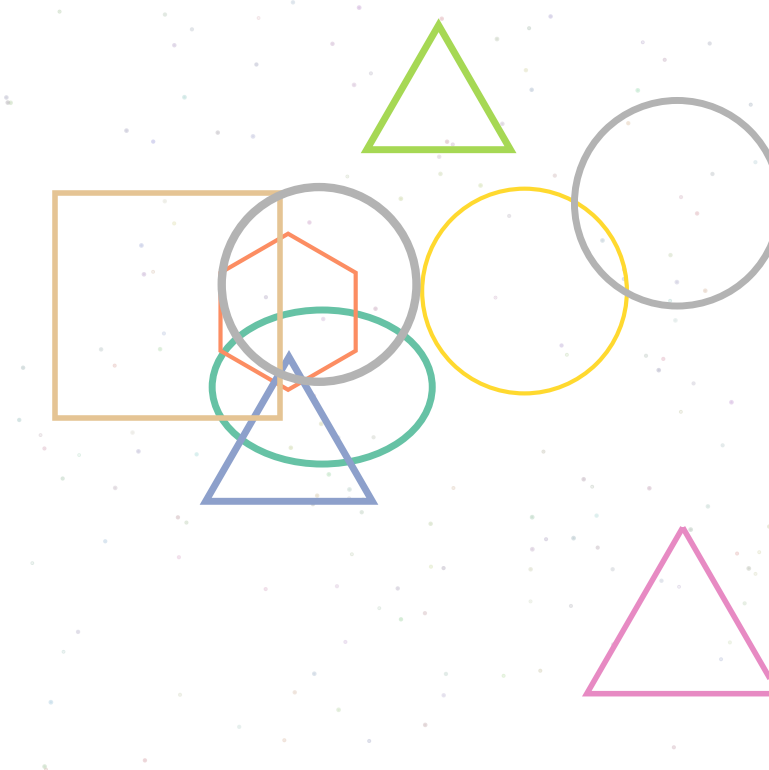[{"shape": "oval", "thickness": 2.5, "radius": 0.71, "center": [0.418, 0.497]}, {"shape": "hexagon", "thickness": 1.5, "radius": 0.51, "center": [0.374, 0.595]}, {"shape": "triangle", "thickness": 2.5, "radius": 0.62, "center": [0.375, 0.411]}, {"shape": "triangle", "thickness": 2, "radius": 0.72, "center": [0.887, 0.171]}, {"shape": "triangle", "thickness": 2.5, "radius": 0.54, "center": [0.57, 0.859]}, {"shape": "circle", "thickness": 1.5, "radius": 0.66, "center": [0.681, 0.622]}, {"shape": "square", "thickness": 2, "radius": 0.73, "center": [0.218, 0.603]}, {"shape": "circle", "thickness": 2.5, "radius": 0.67, "center": [0.88, 0.736]}, {"shape": "circle", "thickness": 3, "radius": 0.63, "center": [0.414, 0.631]}]